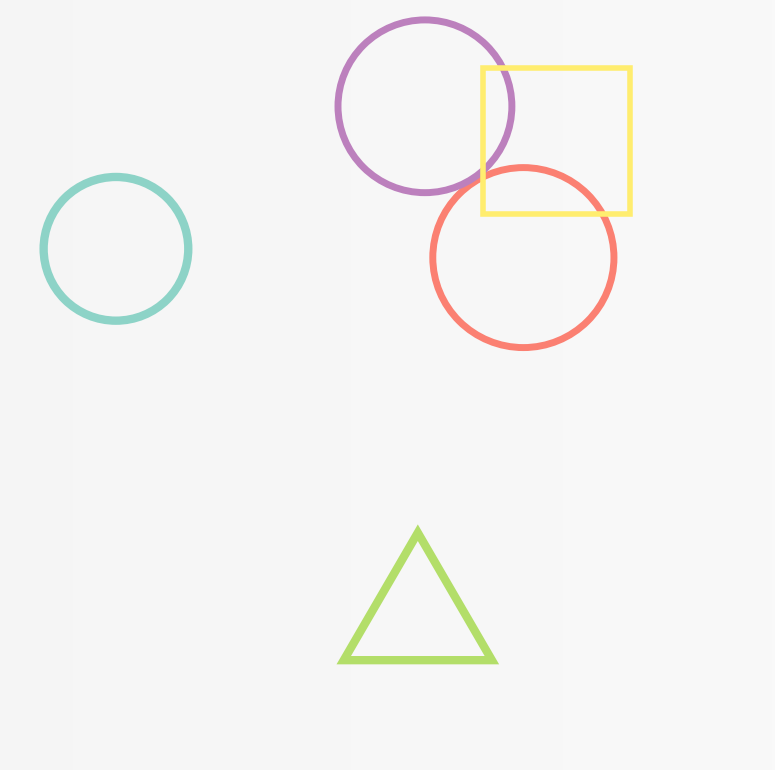[{"shape": "circle", "thickness": 3, "radius": 0.47, "center": [0.15, 0.677]}, {"shape": "circle", "thickness": 2.5, "radius": 0.58, "center": [0.675, 0.665]}, {"shape": "triangle", "thickness": 3, "radius": 0.55, "center": [0.539, 0.198]}, {"shape": "circle", "thickness": 2.5, "radius": 0.56, "center": [0.548, 0.862]}, {"shape": "square", "thickness": 2, "radius": 0.48, "center": [0.718, 0.817]}]